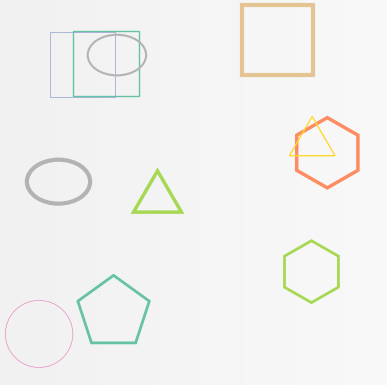[{"shape": "square", "thickness": 1, "radius": 0.43, "center": [0.274, 0.835]}, {"shape": "pentagon", "thickness": 2, "radius": 0.48, "center": [0.293, 0.188]}, {"shape": "hexagon", "thickness": 2.5, "radius": 0.46, "center": [0.845, 0.603]}, {"shape": "square", "thickness": 0.5, "radius": 0.42, "center": [0.213, 0.832]}, {"shape": "circle", "thickness": 0.5, "radius": 0.44, "center": [0.101, 0.133]}, {"shape": "hexagon", "thickness": 2, "radius": 0.4, "center": [0.804, 0.294]}, {"shape": "triangle", "thickness": 2.5, "radius": 0.36, "center": [0.406, 0.485]}, {"shape": "triangle", "thickness": 1, "radius": 0.34, "center": [0.806, 0.63]}, {"shape": "square", "thickness": 3, "radius": 0.46, "center": [0.716, 0.897]}, {"shape": "oval", "thickness": 1.5, "radius": 0.38, "center": [0.302, 0.857]}, {"shape": "oval", "thickness": 3, "radius": 0.41, "center": [0.151, 0.528]}]